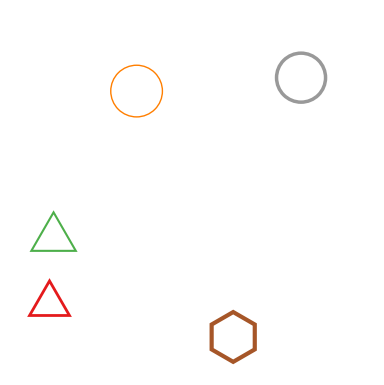[{"shape": "triangle", "thickness": 2, "radius": 0.3, "center": [0.129, 0.21]}, {"shape": "triangle", "thickness": 1.5, "radius": 0.33, "center": [0.139, 0.382]}, {"shape": "circle", "thickness": 1, "radius": 0.34, "center": [0.355, 0.763]}, {"shape": "hexagon", "thickness": 3, "radius": 0.32, "center": [0.606, 0.125]}, {"shape": "circle", "thickness": 2.5, "radius": 0.32, "center": [0.782, 0.798]}]